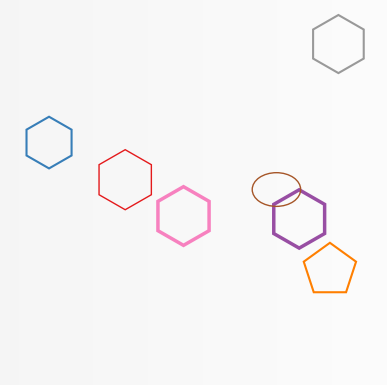[{"shape": "hexagon", "thickness": 1, "radius": 0.39, "center": [0.323, 0.533]}, {"shape": "hexagon", "thickness": 1.5, "radius": 0.34, "center": [0.127, 0.63]}, {"shape": "hexagon", "thickness": 2.5, "radius": 0.38, "center": [0.772, 0.431]}, {"shape": "pentagon", "thickness": 1.5, "radius": 0.35, "center": [0.851, 0.298]}, {"shape": "oval", "thickness": 1, "radius": 0.31, "center": [0.713, 0.508]}, {"shape": "hexagon", "thickness": 2.5, "radius": 0.38, "center": [0.474, 0.439]}, {"shape": "hexagon", "thickness": 1.5, "radius": 0.38, "center": [0.873, 0.886]}]